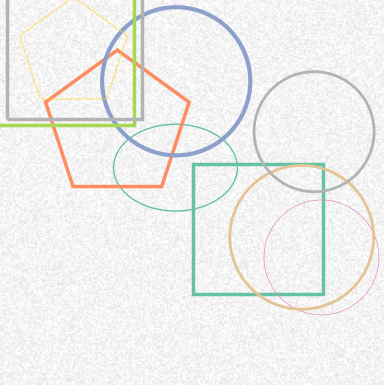[{"shape": "oval", "thickness": 1, "radius": 0.8, "center": [0.456, 0.565]}, {"shape": "square", "thickness": 2.5, "radius": 0.85, "center": [0.67, 0.405]}, {"shape": "pentagon", "thickness": 2.5, "radius": 0.98, "center": [0.305, 0.674]}, {"shape": "circle", "thickness": 3, "radius": 0.96, "center": [0.458, 0.789]}, {"shape": "circle", "thickness": 0.5, "radius": 0.75, "center": [0.835, 0.331]}, {"shape": "square", "thickness": 2.5, "radius": 0.9, "center": [0.167, 0.855]}, {"shape": "pentagon", "thickness": 0.5, "radius": 0.73, "center": [0.191, 0.862]}, {"shape": "circle", "thickness": 2, "radius": 0.93, "center": [0.784, 0.384]}, {"shape": "square", "thickness": 2.5, "radius": 0.88, "center": [0.194, 0.867]}, {"shape": "circle", "thickness": 2, "radius": 0.78, "center": [0.816, 0.658]}]